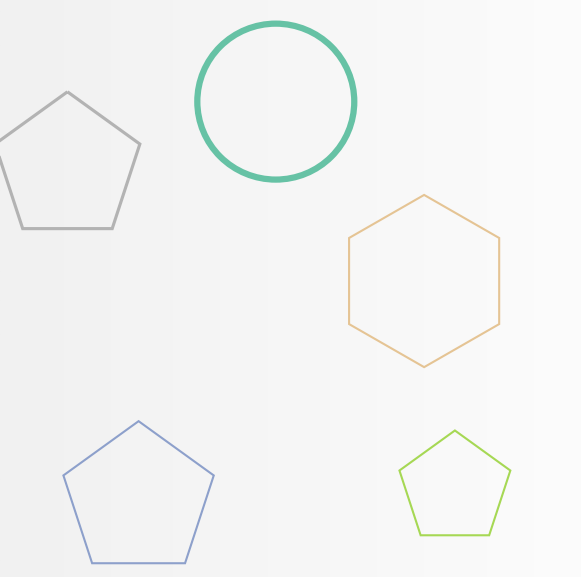[{"shape": "circle", "thickness": 3, "radius": 0.68, "center": [0.474, 0.823]}, {"shape": "pentagon", "thickness": 1, "radius": 0.68, "center": [0.238, 0.134]}, {"shape": "pentagon", "thickness": 1, "radius": 0.5, "center": [0.783, 0.153]}, {"shape": "hexagon", "thickness": 1, "radius": 0.75, "center": [0.73, 0.512]}, {"shape": "pentagon", "thickness": 1.5, "radius": 0.65, "center": [0.116, 0.709]}]